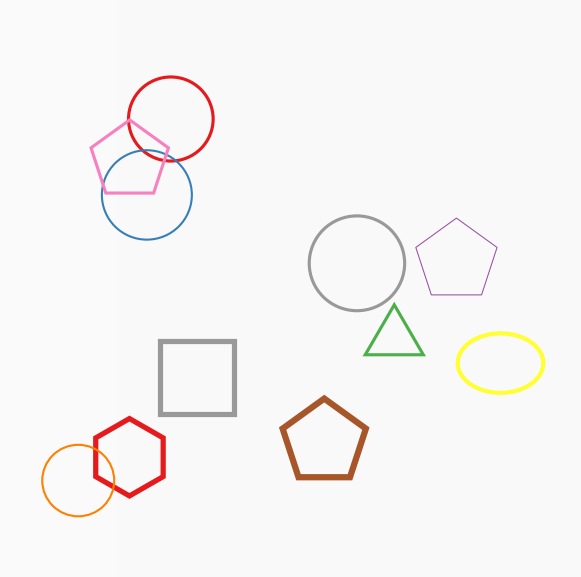[{"shape": "hexagon", "thickness": 2.5, "radius": 0.33, "center": [0.223, 0.207]}, {"shape": "circle", "thickness": 1.5, "radius": 0.36, "center": [0.294, 0.793]}, {"shape": "circle", "thickness": 1, "radius": 0.39, "center": [0.253, 0.662]}, {"shape": "triangle", "thickness": 1.5, "radius": 0.29, "center": [0.678, 0.414]}, {"shape": "pentagon", "thickness": 0.5, "radius": 0.37, "center": [0.785, 0.548]}, {"shape": "circle", "thickness": 1, "radius": 0.31, "center": [0.135, 0.167]}, {"shape": "oval", "thickness": 2, "radius": 0.37, "center": [0.861, 0.37]}, {"shape": "pentagon", "thickness": 3, "radius": 0.38, "center": [0.558, 0.234]}, {"shape": "pentagon", "thickness": 1.5, "radius": 0.35, "center": [0.223, 0.721]}, {"shape": "circle", "thickness": 1.5, "radius": 0.41, "center": [0.614, 0.543]}, {"shape": "square", "thickness": 2.5, "radius": 0.32, "center": [0.339, 0.346]}]